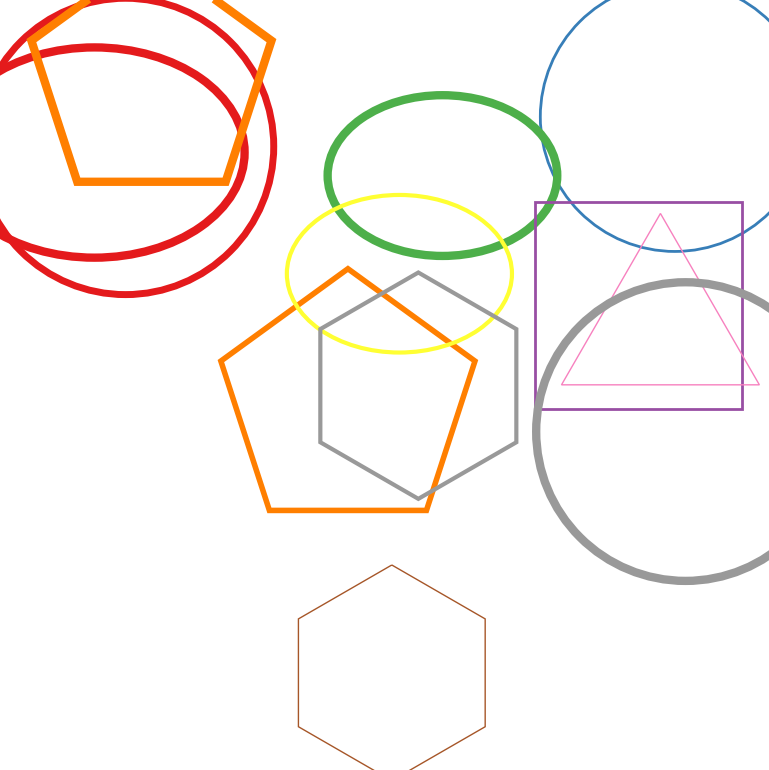[{"shape": "circle", "thickness": 2.5, "radius": 0.96, "center": [0.163, 0.81]}, {"shape": "oval", "thickness": 3, "radius": 0.98, "center": [0.123, 0.802]}, {"shape": "circle", "thickness": 1, "radius": 0.87, "center": [0.877, 0.848]}, {"shape": "oval", "thickness": 3, "radius": 0.75, "center": [0.575, 0.772]}, {"shape": "square", "thickness": 1, "radius": 0.67, "center": [0.829, 0.603]}, {"shape": "pentagon", "thickness": 2, "radius": 0.87, "center": [0.452, 0.477]}, {"shape": "pentagon", "thickness": 3, "radius": 0.82, "center": [0.197, 0.897]}, {"shape": "oval", "thickness": 1.5, "radius": 0.73, "center": [0.519, 0.644]}, {"shape": "hexagon", "thickness": 0.5, "radius": 0.7, "center": [0.509, 0.126]}, {"shape": "triangle", "thickness": 0.5, "radius": 0.74, "center": [0.858, 0.574]}, {"shape": "hexagon", "thickness": 1.5, "radius": 0.73, "center": [0.543, 0.499]}, {"shape": "circle", "thickness": 3, "radius": 0.97, "center": [0.89, 0.44]}]